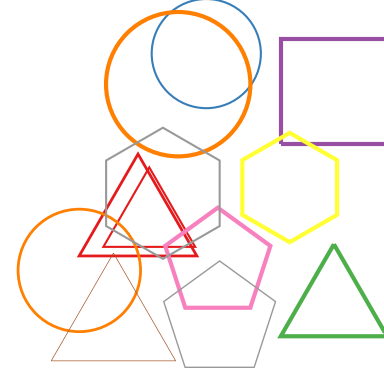[{"shape": "triangle", "thickness": 2, "radius": 0.88, "center": [0.358, 0.423]}, {"shape": "triangle", "thickness": 1.5, "radius": 0.69, "center": [0.388, 0.428]}, {"shape": "circle", "thickness": 1.5, "radius": 0.71, "center": [0.536, 0.861]}, {"shape": "triangle", "thickness": 3, "radius": 0.8, "center": [0.867, 0.206]}, {"shape": "square", "thickness": 3, "radius": 0.68, "center": [0.867, 0.763]}, {"shape": "circle", "thickness": 3, "radius": 0.94, "center": [0.463, 0.781]}, {"shape": "circle", "thickness": 2, "radius": 0.8, "center": [0.206, 0.298]}, {"shape": "hexagon", "thickness": 3, "radius": 0.71, "center": [0.752, 0.513]}, {"shape": "triangle", "thickness": 0.5, "radius": 0.93, "center": [0.295, 0.156]}, {"shape": "pentagon", "thickness": 3, "radius": 0.72, "center": [0.566, 0.317]}, {"shape": "pentagon", "thickness": 1, "radius": 0.76, "center": [0.57, 0.169]}, {"shape": "hexagon", "thickness": 1.5, "radius": 0.85, "center": [0.423, 0.498]}]